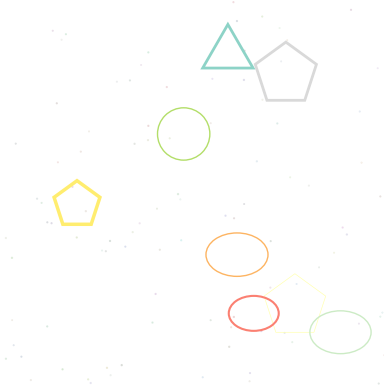[{"shape": "triangle", "thickness": 2, "radius": 0.38, "center": [0.592, 0.861]}, {"shape": "pentagon", "thickness": 0.5, "radius": 0.42, "center": [0.766, 0.205]}, {"shape": "oval", "thickness": 1.5, "radius": 0.32, "center": [0.659, 0.186]}, {"shape": "oval", "thickness": 1, "radius": 0.4, "center": [0.616, 0.339]}, {"shape": "circle", "thickness": 1, "radius": 0.34, "center": [0.477, 0.652]}, {"shape": "pentagon", "thickness": 2, "radius": 0.42, "center": [0.742, 0.807]}, {"shape": "oval", "thickness": 1, "radius": 0.4, "center": [0.884, 0.137]}, {"shape": "pentagon", "thickness": 2.5, "radius": 0.31, "center": [0.2, 0.468]}]